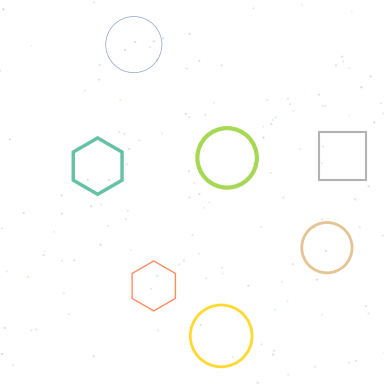[{"shape": "hexagon", "thickness": 2.5, "radius": 0.37, "center": [0.254, 0.569]}, {"shape": "hexagon", "thickness": 1, "radius": 0.32, "center": [0.399, 0.257]}, {"shape": "circle", "thickness": 0.5, "radius": 0.36, "center": [0.348, 0.884]}, {"shape": "circle", "thickness": 3, "radius": 0.39, "center": [0.59, 0.59]}, {"shape": "circle", "thickness": 2, "radius": 0.4, "center": [0.574, 0.128]}, {"shape": "circle", "thickness": 2, "radius": 0.33, "center": [0.849, 0.357]}, {"shape": "square", "thickness": 1.5, "radius": 0.31, "center": [0.889, 0.595]}]